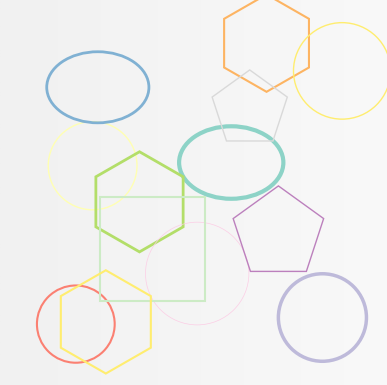[{"shape": "oval", "thickness": 3, "radius": 0.67, "center": [0.597, 0.578]}, {"shape": "circle", "thickness": 1, "radius": 0.57, "center": [0.239, 0.57]}, {"shape": "circle", "thickness": 2.5, "radius": 0.57, "center": [0.832, 0.175]}, {"shape": "circle", "thickness": 1.5, "radius": 0.5, "center": [0.196, 0.158]}, {"shape": "oval", "thickness": 2, "radius": 0.66, "center": [0.252, 0.773]}, {"shape": "hexagon", "thickness": 1.5, "radius": 0.63, "center": [0.688, 0.888]}, {"shape": "hexagon", "thickness": 2, "radius": 0.65, "center": [0.36, 0.476]}, {"shape": "circle", "thickness": 0.5, "radius": 0.67, "center": [0.509, 0.29]}, {"shape": "pentagon", "thickness": 1, "radius": 0.51, "center": [0.644, 0.716]}, {"shape": "pentagon", "thickness": 1, "radius": 0.61, "center": [0.718, 0.394]}, {"shape": "square", "thickness": 1.5, "radius": 0.67, "center": [0.393, 0.354]}, {"shape": "hexagon", "thickness": 1.5, "radius": 0.67, "center": [0.273, 0.164]}, {"shape": "circle", "thickness": 1, "radius": 0.63, "center": [0.883, 0.816]}]